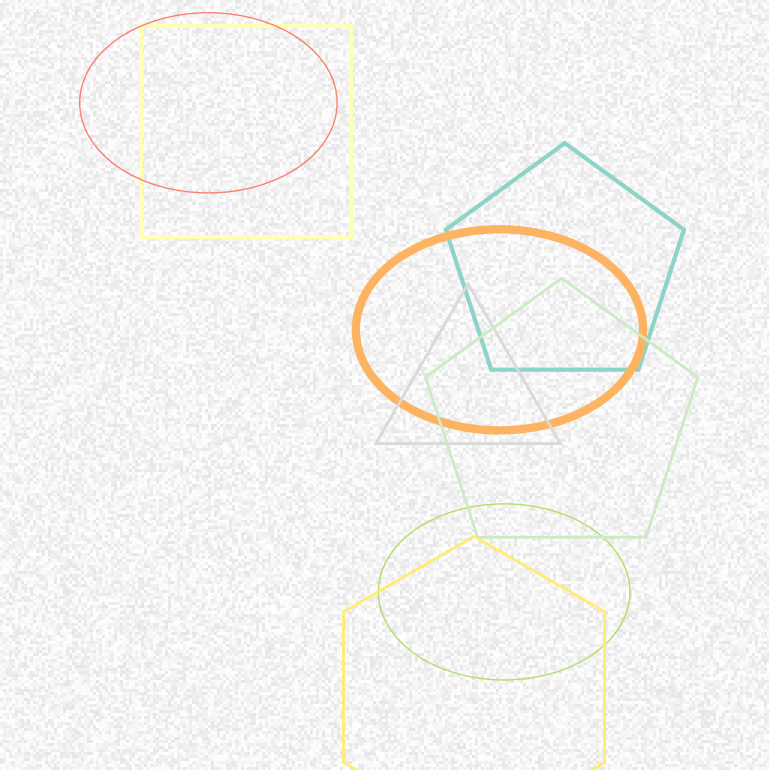[{"shape": "pentagon", "thickness": 1.5, "radius": 0.81, "center": [0.734, 0.651]}, {"shape": "square", "thickness": 1.5, "radius": 0.68, "center": [0.319, 0.829]}, {"shape": "oval", "thickness": 0.5, "radius": 0.84, "center": [0.271, 0.866]}, {"shape": "oval", "thickness": 3, "radius": 0.93, "center": [0.649, 0.572]}, {"shape": "oval", "thickness": 0.5, "radius": 0.82, "center": [0.655, 0.231]}, {"shape": "triangle", "thickness": 1, "radius": 0.69, "center": [0.608, 0.493]}, {"shape": "pentagon", "thickness": 1, "radius": 0.93, "center": [0.729, 0.453]}, {"shape": "hexagon", "thickness": 1, "radius": 0.98, "center": [0.616, 0.108]}]